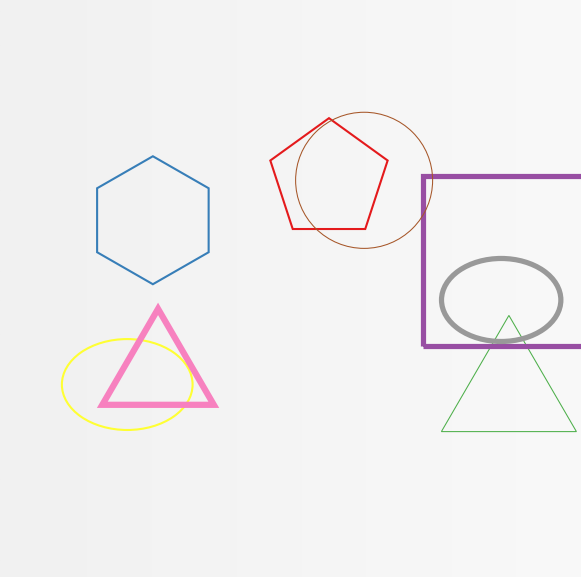[{"shape": "pentagon", "thickness": 1, "radius": 0.53, "center": [0.566, 0.688]}, {"shape": "hexagon", "thickness": 1, "radius": 0.55, "center": [0.263, 0.618]}, {"shape": "triangle", "thickness": 0.5, "radius": 0.67, "center": [0.876, 0.319]}, {"shape": "square", "thickness": 2.5, "radius": 0.74, "center": [0.875, 0.548]}, {"shape": "oval", "thickness": 1, "radius": 0.56, "center": [0.219, 0.333]}, {"shape": "circle", "thickness": 0.5, "radius": 0.59, "center": [0.626, 0.687]}, {"shape": "triangle", "thickness": 3, "radius": 0.55, "center": [0.272, 0.354]}, {"shape": "oval", "thickness": 2.5, "radius": 0.51, "center": [0.862, 0.48]}]